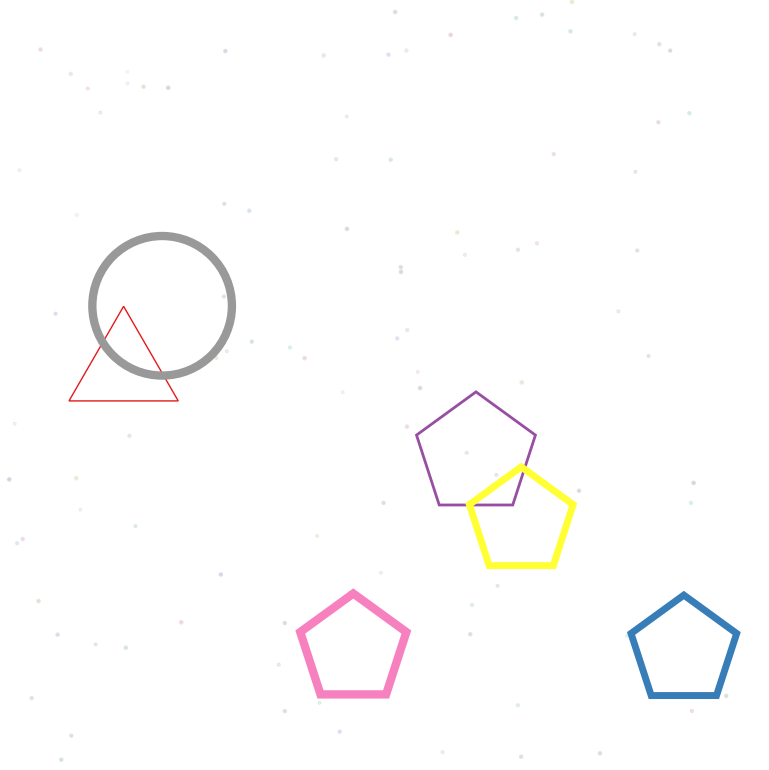[{"shape": "triangle", "thickness": 0.5, "radius": 0.41, "center": [0.161, 0.52]}, {"shape": "pentagon", "thickness": 2.5, "radius": 0.36, "center": [0.888, 0.155]}, {"shape": "pentagon", "thickness": 1, "radius": 0.41, "center": [0.618, 0.41]}, {"shape": "pentagon", "thickness": 2.5, "radius": 0.35, "center": [0.677, 0.323]}, {"shape": "pentagon", "thickness": 3, "radius": 0.36, "center": [0.459, 0.157]}, {"shape": "circle", "thickness": 3, "radius": 0.45, "center": [0.211, 0.603]}]